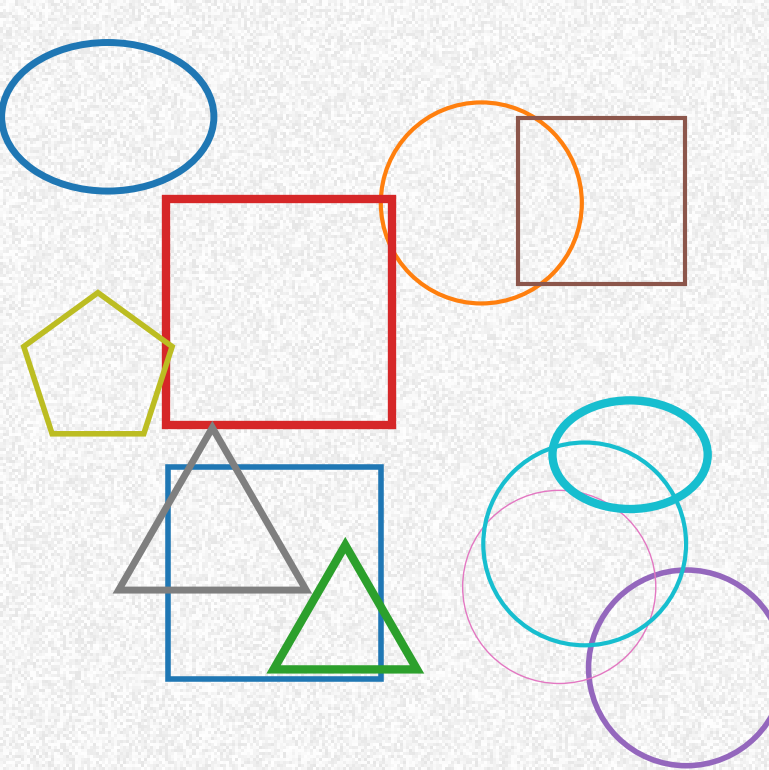[{"shape": "oval", "thickness": 2.5, "radius": 0.69, "center": [0.14, 0.848]}, {"shape": "square", "thickness": 2, "radius": 0.69, "center": [0.356, 0.256]}, {"shape": "circle", "thickness": 1.5, "radius": 0.65, "center": [0.625, 0.736]}, {"shape": "triangle", "thickness": 3, "radius": 0.54, "center": [0.448, 0.184]}, {"shape": "square", "thickness": 3, "radius": 0.73, "center": [0.363, 0.594]}, {"shape": "circle", "thickness": 2, "radius": 0.64, "center": [0.891, 0.133]}, {"shape": "square", "thickness": 1.5, "radius": 0.54, "center": [0.781, 0.739]}, {"shape": "circle", "thickness": 0.5, "radius": 0.63, "center": [0.726, 0.238]}, {"shape": "triangle", "thickness": 2.5, "radius": 0.7, "center": [0.276, 0.304]}, {"shape": "pentagon", "thickness": 2, "radius": 0.51, "center": [0.127, 0.519]}, {"shape": "oval", "thickness": 3, "radius": 0.5, "center": [0.818, 0.409]}, {"shape": "circle", "thickness": 1.5, "radius": 0.66, "center": [0.759, 0.294]}]